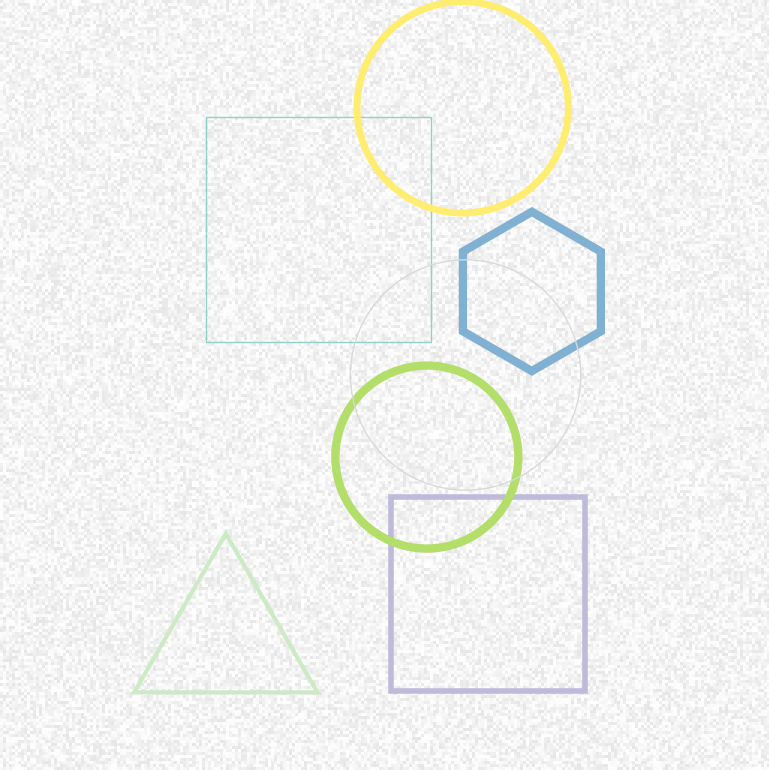[{"shape": "square", "thickness": 0.5, "radius": 0.73, "center": [0.414, 0.702]}, {"shape": "square", "thickness": 2, "radius": 0.63, "center": [0.633, 0.229]}, {"shape": "hexagon", "thickness": 3, "radius": 0.52, "center": [0.691, 0.622]}, {"shape": "circle", "thickness": 3, "radius": 0.59, "center": [0.554, 0.406]}, {"shape": "circle", "thickness": 0.5, "radius": 0.75, "center": [0.605, 0.513]}, {"shape": "triangle", "thickness": 1.5, "radius": 0.69, "center": [0.293, 0.17]}, {"shape": "circle", "thickness": 2.5, "radius": 0.69, "center": [0.601, 0.861]}]